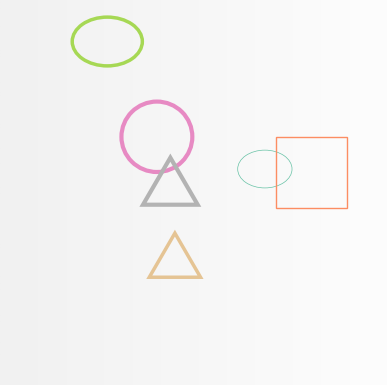[{"shape": "oval", "thickness": 0.5, "radius": 0.35, "center": [0.683, 0.561]}, {"shape": "square", "thickness": 1, "radius": 0.46, "center": [0.804, 0.552]}, {"shape": "circle", "thickness": 3, "radius": 0.46, "center": [0.405, 0.645]}, {"shape": "oval", "thickness": 2.5, "radius": 0.45, "center": [0.277, 0.892]}, {"shape": "triangle", "thickness": 2.5, "radius": 0.38, "center": [0.451, 0.318]}, {"shape": "triangle", "thickness": 3, "radius": 0.41, "center": [0.44, 0.509]}]